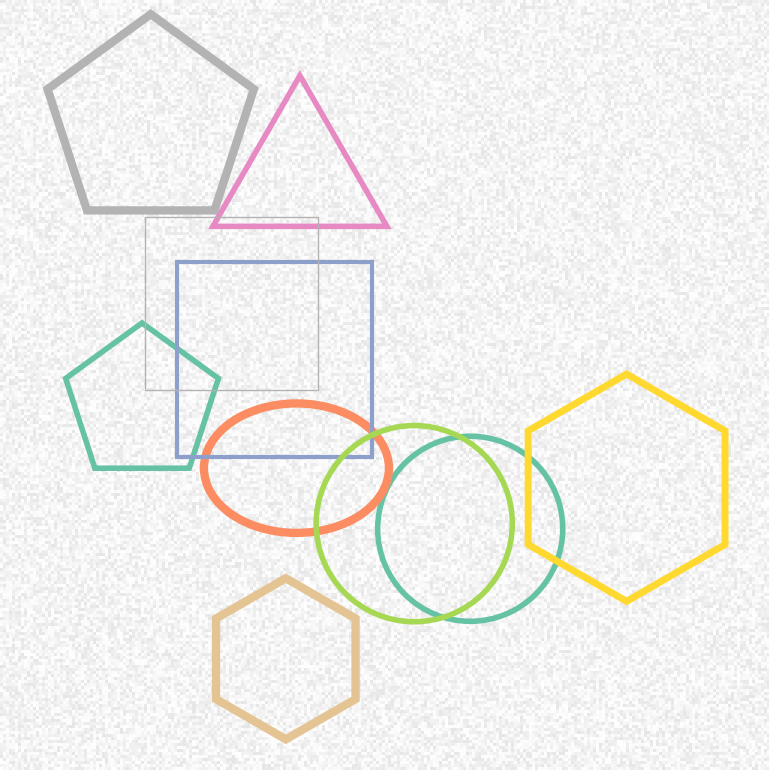[{"shape": "pentagon", "thickness": 2, "radius": 0.52, "center": [0.184, 0.476]}, {"shape": "circle", "thickness": 2, "radius": 0.6, "center": [0.611, 0.313]}, {"shape": "oval", "thickness": 3, "radius": 0.6, "center": [0.385, 0.392]}, {"shape": "square", "thickness": 1.5, "radius": 0.64, "center": [0.357, 0.533]}, {"shape": "triangle", "thickness": 2, "radius": 0.65, "center": [0.389, 0.771]}, {"shape": "circle", "thickness": 2, "radius": 0.64, "center": [0.538, 0.32]}, {"shape": "hexagon", "thickness": 2.5, "radius": 0.74, "center": [0.814, 0.367]}, {"shape": "hexagon", "thickness": 3, "radius": 0.52, "center": [0.371, 0.144]}, {"shape": "square", "thickness": 0.5, "radius": 0.56, "center": [0.301, 0.606]}, {"shape": "pentagon", "thickness": 3, "radius": 0.7, "center": [0.196, 0.841]}]